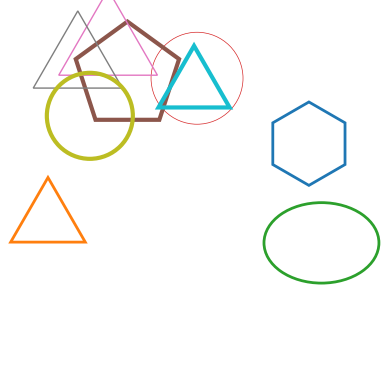[{"shape": "hexagon", "thickness": 2, "radius": 0.54, "center": [0.802, 0.627]}, {"shape": "triangle", "thickness": 2, "radius": 0.56, "center": [0.125, 0.427]}, {"shape": "oval", "thickness": 2, "radius": 0.75, "center": [0.835, 0.369]}, {"shape": "circle", "thickness": 0.5, "radius": 0.6, "center": [0.512, 0.797]}, {"shape": "pentagon", "thickness": 3, "radius": 0.71, "center": [0.331, 0.803]}, {"shape": "triangle", "thickness": 1, "radius": 0.74, "center": [0.281, 0.879]}, {"shape": "triangle", "thickness": 1, "radius": 0.67, "center": [0.202, 0.838]}, {"shape": "circle", "thickness": 3, "radius": 0.56, "center": [0.233, 0.699]}, {"shape": "triangle", "thickness": 3, "radius": 0.53, "center": [0.504, 0.774]}]